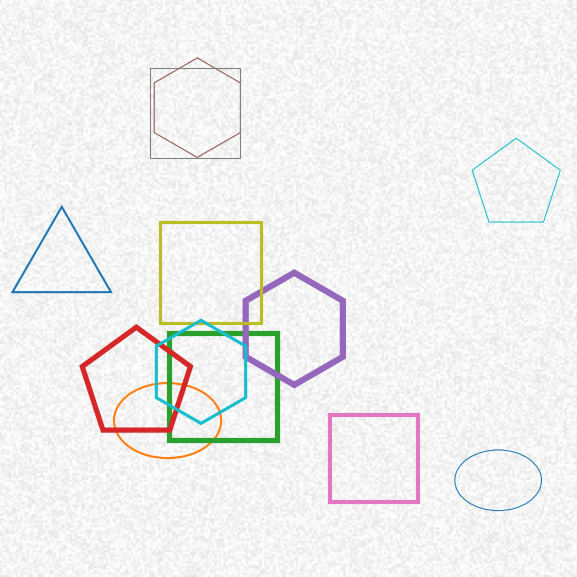[{"shape": "triangle", "thickness": 1, "radius": 0.49, "center": [0.107, 0.542]}, {"shape": "oval", "thickness": 0.5, "radius": 0.38, "center": [0.863, 0.167]}, {"shape": "oval", "thickness": 1, "radius": 0.46, "center": [0.29, 0.271]}, {"shape": "square", "thickness": 2.5, "radius": 0.46, "center": [0.386, 0.33]}, {"shape": "pentagon", "thickness": 2.5, "radius": 0.49, "center": [0.236, 0.334]}, {"shape": "hexagon", "thickness": 3, "radius": 0.49, "center": [0.51, 0.43]}, {"shape": "hexagon", "thickness": 0.5, "radius": 0.43, "center": [0.342, 0.813]}, {"shape": "square", "thickness": 2, "radius": 0.38, "center": [0.648, 0.205]}, {"shape": "square", "thickness": 0.5, "radius": 0.39, "center": [0.338, 0.804]}, {"shape": "square", "thickness": 1.5, "radius": 0.44, "center": [0.365, 0.527]}, {"shape": "pentagon", "thickness": 0.5, "radius": 0.4, "center": [0.894, 0.68]}, {"shape": "hexagon", "thickness": 1.5, "radius": 0.45, "center": [0.348, 0.355]}]